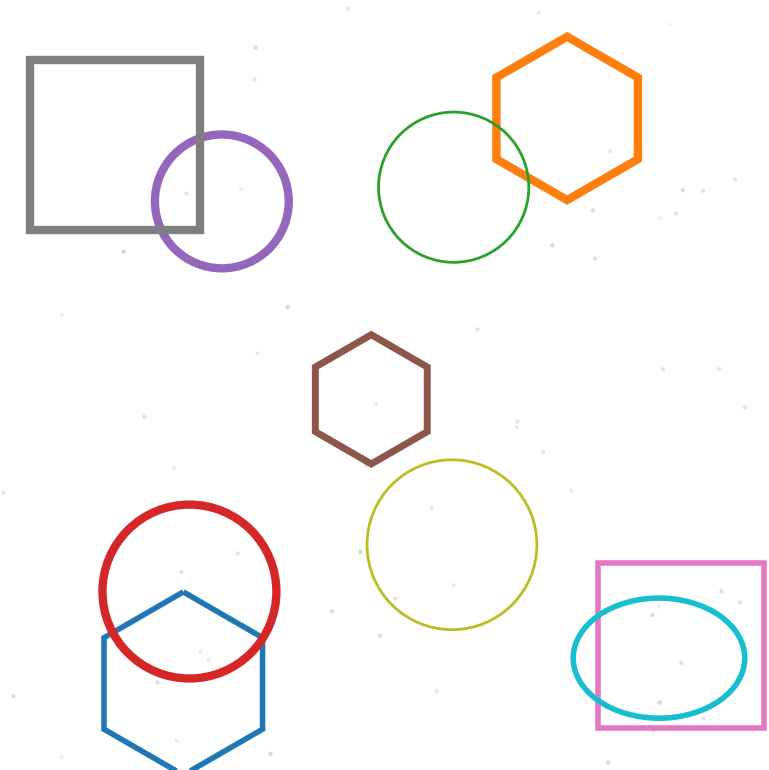[{"shape": "hexagon", "thickness": 2, "radius": 0.59, "center": [0.238, 0.112]}, {"shape": "hexagon", "thickness": 3, "radius": 0.53, "center": [0.737, 0.846]}, {"shape": "circle", "thickness": 1, "radius": 0.49, "center": [0.589, 0.757]}, {"shape": "circle", "thickness": 3, "radius": 0.56, "center": [0.246, 0.232]}, {"shape": "circle", "thickness": 3, "radius": 0.43, "center": [0.288, 0.738]}, {"shape": "hexagon", "thickness": 2.5, "radius": 0.42, "center": [0.482, 0.481]}, {"shape": "square", "thickness": 2, "radius": 0.54, "center": [0.884, 0.162]}, {"shape": "square", "thickness": 3, "radius": 0.55, "center": [0.149, 0.811]}, {"shape": "circle", "thickness": 1, "radius": 0.55, "center": [0.587, 0.293]}, {"shape": "oval", "thickness": 2, "radius": 0.56, "center": [0.856, 0.145]}]